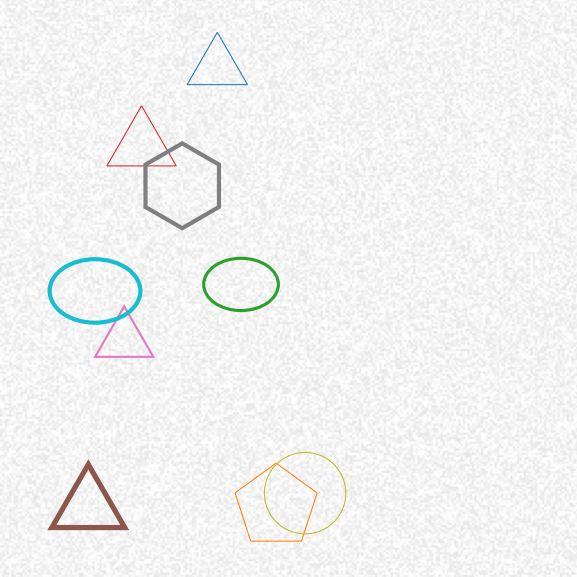[{"shape": "triangle", "thickness": 0.5, "radius": 0.3, "center": [0.376, 0.883]}, {"shape": "pentagon", "thickness": 0.5, "radius": 0.37, "center": [0.478, 0.123]}, {"shape": "oval", "thickness": 1.5, "radius": 0.32, "center": [0.417, 0.507]}, {"shape": "triangle", "thickness": 0.5, "radius": 0.35, "center": [0.245, 0.747]}, {"shape": "triangle", "thickness": 2.5, "radius": 0.36, "center": [0.153, 0.122]}, {"shape": "triangle", "thickness": 1, "radius": 0.29, "center": [0.215, 0.41]}, {"shape": "hexagon", "thickness": 2, "radius": 0.37, "center": [0.316, 0.677]}, {"shape": "circle", "thickness": 0.5, "radius": 0.35, "center": [0.528, 0.145]}, {"shape": "oval", "thickness": 2, "radius": 0.39, "center": [0.165, 0.495]}]